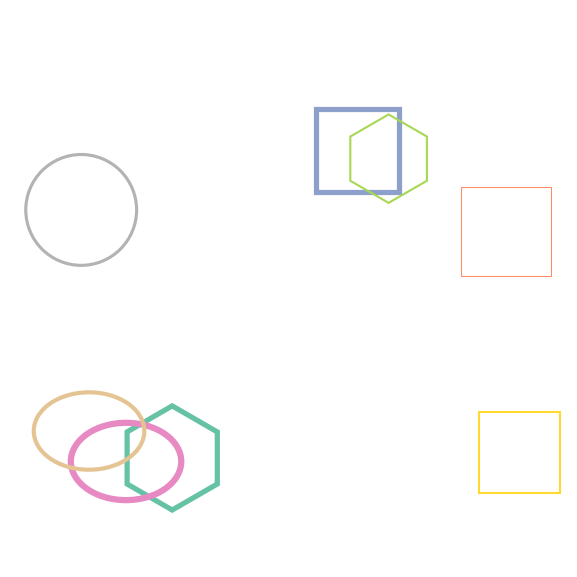[{"shape": "hexagon", "thickness": 2.5, "radius": 0.45, "center": [0.298, 0.206]}, {"shape": "square", "thickness": 0.5, "radius": 0.39, "center": [0.876, 0.598]}, {"shape": "square", "thickness": 2.5, "radius": 0.36, "center": [0.619, 0.738]}, {"shape": "oval", "thickness": 3, "radius": 0.48, "center": [0.218, 0.2]}, {"shape": "hexagon", "thickness": 1, "radius": 0.38, "center": [0.673, 0.724]}, {"shape": "square", "thickness": 1, "radius": 0.35, "center": [0.9, 0.216]}, {"shape": "oval", "thickness": 2, "radius": 0.48, "center": [0.154, 0.253]}, {"shape": "circle", "thickness": 1.5, "radius": 0.48, "center": [0.141, 0.636]}]